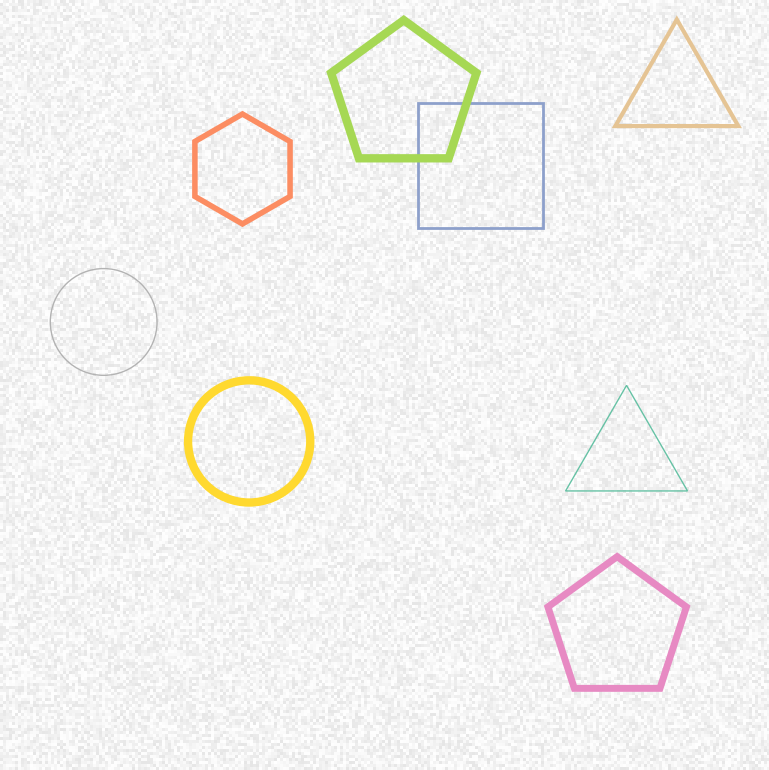[{"shape": "triangle", "thickness": 0.5, "radius": 0.46, "center": [0.814, 0.408]}, {"shape": "hexagon", "thickness": 2, "radius": 0.36, "center": [0.315, 0.781]}, {"shape": "square", "thickness": 1, "radius": 0.41, "center": [0.624, 0.785]}, {"shape": "pentagon", "thickness": 2.5, "radius": 0.47, "center": [0.801, 0.183]}, {"shape": "pentagon", "thickness": 3, "radius": 0.5, "center": [0.524, 0.875]}, {"shape": "circle", "thickness": 3, "radius": 0.4, "center": [0.324, 0.427]}, {"shape": "triangle", "thickness": 1.5, "radius": 0.46, "center": [0.879, 0.882]}, {"shape": "circle", "thickness": 0.5, "radius": 0.35, "center": [0.135, 0.582]}]